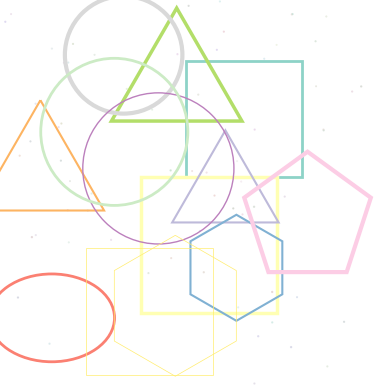[{"shape": "square", "thickness": 2, "radius": 0.75, "center": [0.635, 0.69]}, {"shape": "square", "thickness": 2.5, "radius": 0.88, "center": [0.542, 0.365]}, {"shape": "triangle", "thickness": 1.5, "radius": 0.8, "center": [0.585, 0.502]}, {"shape": "oval", "thickness": 2, "radius": 0.81, "center": [0.134, 0.174]}, {"shape": "hexagon", "thickness": 1.5, "radius": 0.69, "center": [0.614, 0.304]}, {"shape": "triangle", "thickness": 1.5, "radius": 0.95, "center": [0.105, 0.549]}, {"shape": "triangle", "thickness": 2.5, "radius": 0.98, "center": [0.459, 0.783]}, {"shape": "pentagon", "thickness": 3, "radius": 0.86, "center": [0.799, 0.433]}, {"shape": "circle", "thickness": 3, "radius": 0.76, "center": [0.321, 0.858]}, {"shape": "circle", "thickness": 1, "radius": 0.98, "center": [0.411, 0.563]}, {"shape": "circle", "thickness": 2, "radius": 0.96, "center": [0.297, 0.658]}, {"shape": "square", "thickness": 0.5, "radius": 0.83, "center": [0.388, 0.19]}, {"shape": "hexagon", "thickness": 0.5, "radius": 0.91, "center": [0.455, 0.206]}]